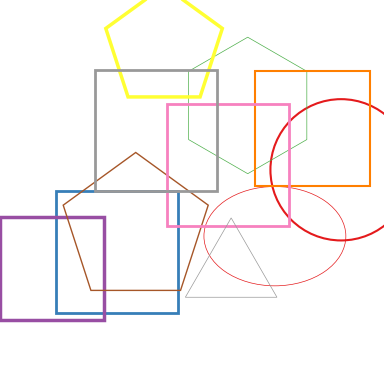[{"shape": "circle", "thickness": 1.5, "radius": 0.92, "center": [0.886, 0.559]}, {"shape": "oval", "thickness": 0.5, "radius": 0.92, "center": [0.714, 0.387]}, {"shape": "square", "thickness": 2, "radius": 0.79, "center": [0.304, 0.346]}, {"shape": "hexagon", "thickness": 0.5, "radius": 0.89, "center": [0.643, 0.726]}, {"shape": "square", "thickness": 2.5, "radius": 0.67, "center": [0.136, 0.303]}, {"shape": "square", "thickness": 1.5, "radius": 0.75, "center": [0.811, 0.667]}, {"shape": "pentagon", "thickness": 2.5, "radius": 0.8, "center": [0.426, 0.877]}, {"shape": "pentagon", "thickness": 1, "radius": 0.99, "center": [0.353, 0.406]}, {"shape": "square", "thickness": 2, "radius": 0.79, "center": [0.593, 0.571]}, {"shape": "triangle", "thickness": 0.5, "radius": 0.69, "center": [0.6, 0.297]}, {"shape": "square", "thickness": 2, "radius": 0.79, "center": [0.406, 0.661]}]